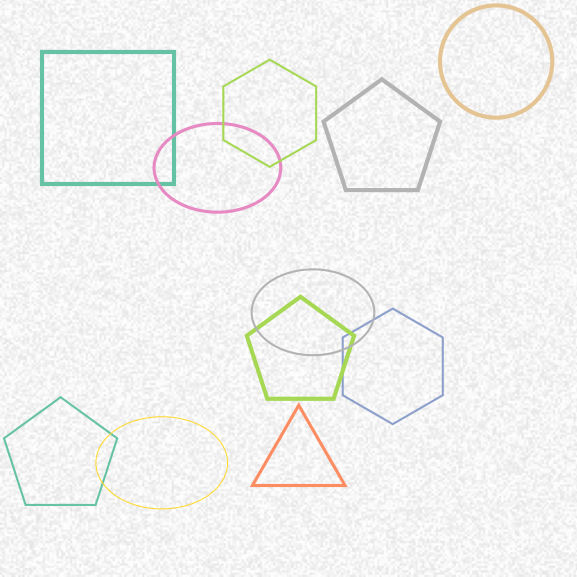[{"shape": "square", "thickness": 2, "radius": 0.57, "center": [0.186, 0.795]}, {"shape": "pentagon", "thickness": 1, "radius": 0.52, "center": [0.105, 0.208]}, {"shape": "triangle", "thickness": 1.5, "radius": 0.46, "center": [0.517, 0.205]}, {"shape": "hexagon", "thickness": 1, "radius": 0.5, "center": [0.68, 0.365]}, {"shape": "oval", "thickness": 1.5, "radius": 0.55, "center": [0.376, 0.709]}, {"shape": "hexagon", "thickness": 1, "radius": 0.46, "center": [0.467, 0.803]}, {"shape": "pentagon", "thickness": 2, "radius": 0.49, "center": [0.52, 0.388]}, {"shape": "oval", "thickness": 0.5, "radius": 0.57, "center": [0.28, 0.198]}, {"shape": "circle", "thickness": 2, "radius": 0.49, "center": [0.859, 0.893]}, {"shape": "oval", "thickness": 1, "radius": 0.53, "center": [0.542, 0.458]}, {"shape": "pentagon", "thickness": 2, "radius": 0.53, "center": [0.661, 0.756]}]